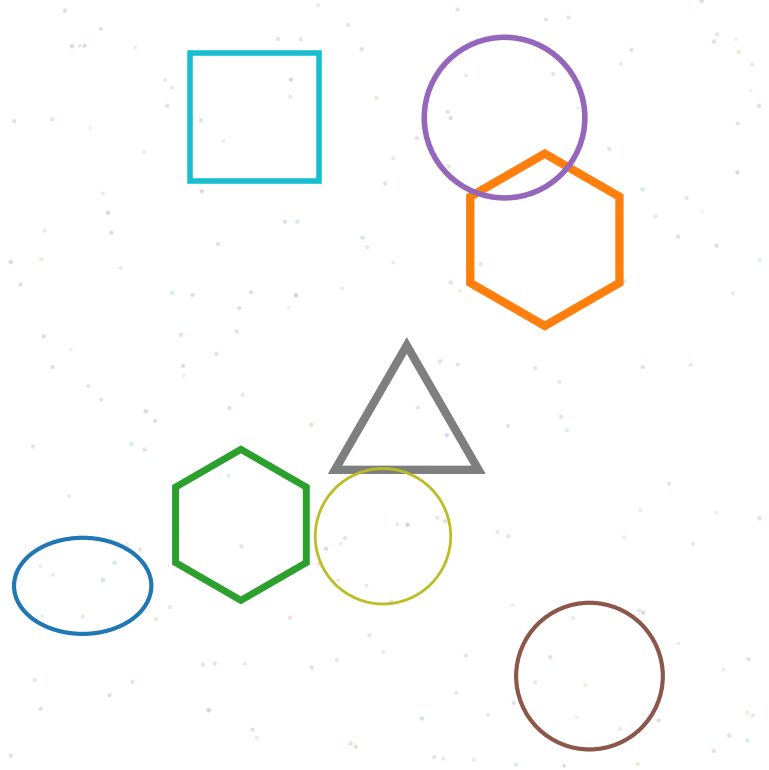[{"shape": "oval", "thickness": 1.5, "radius": 0.45, "center": [0.107, 0.239]}, {"shape": "hexagon", "thickness": 3, "radius": 0.56, "center": [0.708, 0.689]}, {"shape": "hexagon", "thickness": 2.5, "radius": 0.49, "center": [0.313, 0.318]}, {"shape": "circle", "thickness": 2, "radius": 0.52, "center": [0.655, 0.847]}, {"shape": "circle", "thickness": 1.5, "radius": 0.48, "center": [0.766, 0.122]}, {"shape": "triangle", "thickness": 3, "radius": 0.54, "center": [0.528, 0.444]}, {"shape": "circle", "thickness": 1, "radius": 0.44, "center": [0.497, 0.304]}, {"shape": "square", "thickness": 2, "radius": 0.42, "center": [0.331, 0.848]}]